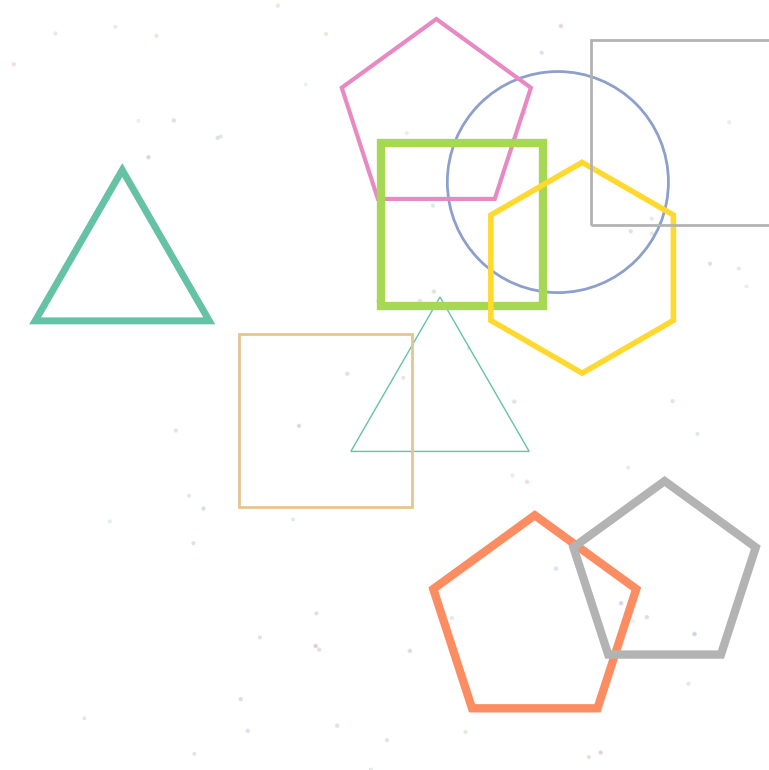[{"shape": "triangle", "thickness": 0.5, "radius": 0.67, "center": [0.571, 0.481]}, {"shape": "triangle", "thickness": 2.5, "radius": 0.65, "center": [0.159, 0.649]}, {"shape": "pentagon", "thickness": 3, "radius": 0.69, "center": [0.695, 0.192]}, {"shape": "circle", "thickness": 1, "radius": 0.72, "center": [0.725, 0.764]}, {"shape": "pentagon", "thickness": 1.5, "radius": 0.65, "center": [0.567, 0.846]}, {"shape": "square", "thickness": 3, "radius": 0.53, "center": [0.6, 0.709]}, {"shape": "hexagon", "thickness": 2, "radius": 0.68, "center": [0.756, 0.652]}, {"shape": "square", "thickness": 1, "radius": 0.56, "center": [0.422, 0.453]}, {"shape": "square", "thickness": 1, "radius": 0.6, "center": [0.888, 0.828]}, {"shape": "pentagon", "thickness": 3, "radius": 0.62, "center": [0.863, 0.251]}]